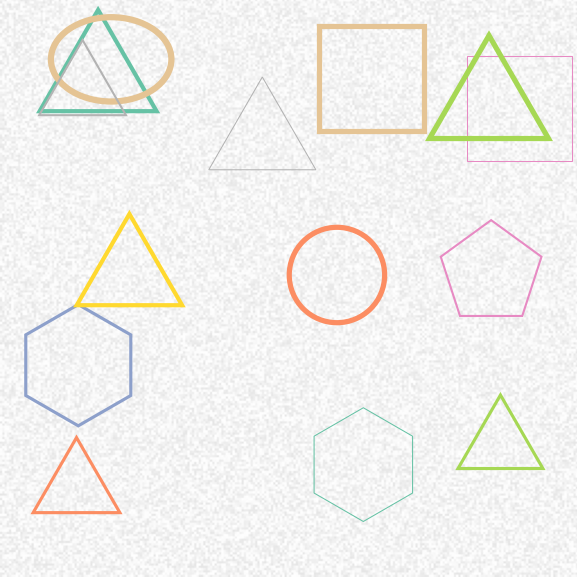[{"shape": "triangle", "thickness": 2, "radius": 0.58, "center": [0.17, 0.865]}, {"shape": "hexagon", "thickness": 0.5, "radius": 0.49, "center": [0.629, 0.195]}, {"shape": "triangle", "thickness": 1.5, "radius": 0.43, "center": [0.132, 0.155]}, {"shape": "circle", "thickness": 2.5, "radius": 0.41, "center": [0.583, 0.523]}, {"shape": "hexagon", "thickness": 1.5, "radius": 0.52, "center": [0.136, 0.367]}, {"shape": "pentagon", "thickness": 1, "radius": 0.46, "center": [0.85, 0.526]}, {"shape": "square", "thickness": 0.5, "radius": 0.45, "center": [0.899, 0.811]}, {"shape": "triangle", "thickness": 2.5, "radius": 0.59, "center": [0.847, 0.819]}, {"shape": "triangle", "thickness": 1.5, "radius": 0.42, "center": [0.867, 0.23]}, {"shape": "triangle", "thickness": 2, "radius": 0.53, "center": [0.224, 0.523]}, {"shape": "oval", "thickness": 3, "radius": 0.52, "center": [0.192, 0.896]}, {"shape": "square", "thickness": 2.5, "radius": 0.46, "center": [0.643, 0.863]}, {"shape": "triangle", "thickness": 0.5, "radius": 0.54, "center": [0.454, 0.759]}, {"shape": "triangle", "thickness": 1, "radius": 0.43, "center": [0.143, 0.843]}]